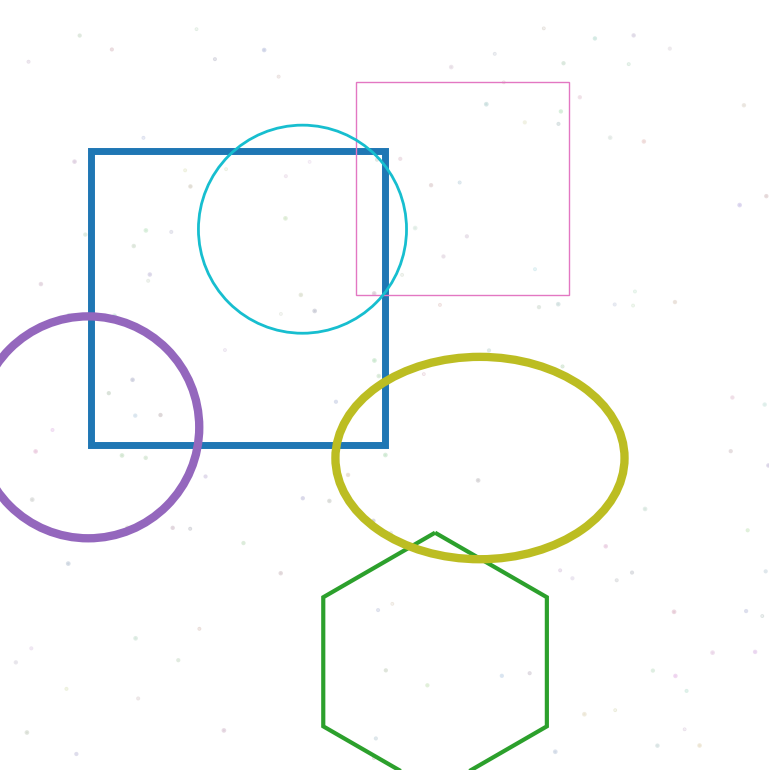[{"shape": "square", "thickness": 2.5, "radius": 0.95, "center": [0.309, 0.613]}, {"shape": "hexagon", "thickness": 1.5, "radius": 0.84, "center": [0.565, 0.141]}, {"shape": "circle", "thickness": 3, "radius": 0.72, "center": [0.115, 0.445]}, {"shape": "square", "thickness": 0.5, "radius": 0.69, "center": [0.601, 0.756]}, {"shape": "oval", "thickness": 3, "radius": 0.94, "center": [0.623, 0.405]}, {"shape": "circle", "thickness": 1, "radius": 0.68, "center": [0.393, 0.702]}]